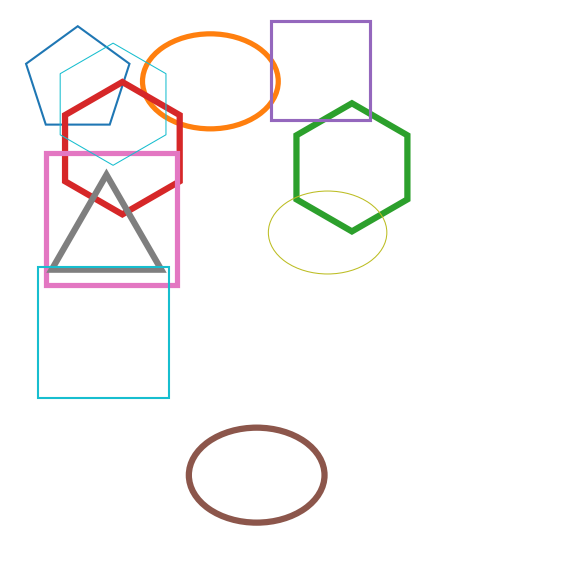[{"shape": "pentagon", "thickness": 1, "radius": 0.47, "center": [0.135, 0.86]}, {"shape": "oval", "thickness": 2.5, "radius": 0.59, "center": [0.364, 0.858]}, {"shape": "hexagon", "thickness": 3, "radius": 0.55, "center": [0.609, 0.709]}, {"shape": "hexagon", "thickness": 3, "radius": 0.57, "center": [0.212, 0.743]}, {"shape": "square", "thickness": 1.5, "radius": 0.43, "center": [0.555, 0.877]}, {"shape": "oval", "thickness": 3, "radius": 0.59, "center": [0.444, 0.176]}, {"shape": "square", "thickness": 2.5, "radius": 0.57, "center": [0.193, 0.62]}, {"shape": "triangle", "thickness": 3, "radius": 0.55, "center": [0.184, 0.587]}, {"shape": "oval", "thickness": 0.5, "radius": 0.51, "center": [0.567, 0.597]}, {"shape": "hexagon", "thickness": 0.5, "radius": 0.53, "center": [0.196, 0.819]}, {"shape": "square", "thickness": 1, "radius": 0.57, "center": [0.179, 0.423]}]